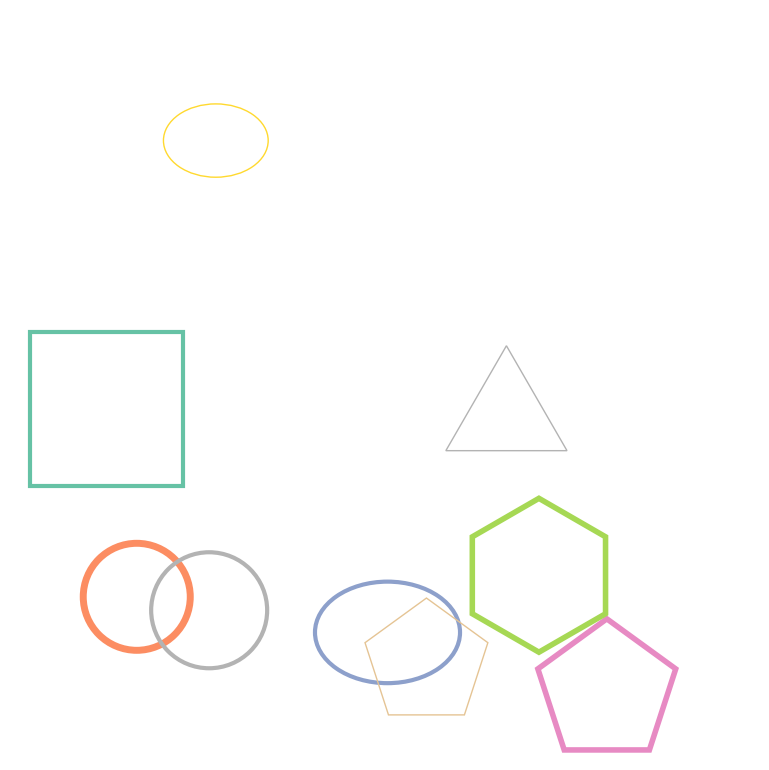[{"shape": "square", "thickness": 1.5, "radius": 0.5, "center": [0.139, 0.469]}, {"shape": "circle", "thickness": 2.5, "radius": 0.35, "center": [0.178, 0.225]}, {"shape": "oval", "thickness": 1.5, "radius": 0.47, "center": [0.503, 0.179]}, {"shape": "pentagon", "thickness": 2, "radius": 0.47, "center": [0.788, 0.102]}, {"shape": "hexagon", "thickness": 2, "radius": 0.5, "center": [0.7, 0.253]}, {"shape": "oval", "thickness": 0.5, "radius": 0.34, "center": [0.28, 0.817]}, {"shape": "pentagon", "thickness": 0.5, "radius": 0.42, "center": [0.554, 0.139]}, {"shape": "triangle", "thickness": 0.5, "radius": 0.45, "center": [0.658, 0.46]}, {"shape": "circle", "thickness": 1.5, "radius": 0.38, "center": [0.272, 0.207]}]